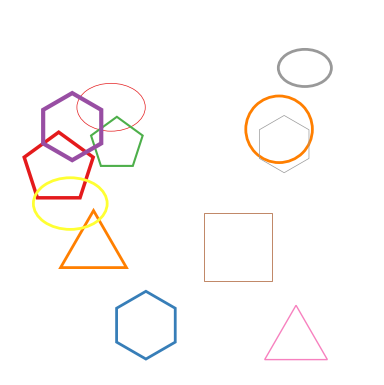[{"shape": "oval", "thickness": 0.5, "radius": 0.44, "center": [0.289, 0.721]}, {"shape": "pentagon", "thickness": 2.5, "radius": 0.47, "center": [0.152, 0.562]}, {"shape": "hexagon", "thickness": 2, "radius": 0.44, "center": [0.379, 0.155]}, {"shape": "pentagon", "thickness": 1.5, "radius": 0.35, "center": [0.304, 0.626]}, {"shape": "hexagon", "thickness": 3, "radius": 0.44, "center": [0.188, 0.671]}, {"shape": "triangle", "thickness": 2, "radius": 0.49, "center": [0.243, 0.354]}, {"shape": "circle", "thickness": 2, "radius": 0.43, "center": [0.725, 0.664]}, {"shape": "oval", "thickness": 2, "radius": 0.48, "center": [0.183, 0.471]}, {"shape": "square", "thickness": 0.5, "radius": 0.44, "center": [0.618, 0.359]}, {"shape": "triangle", "thickness": 1, "radius": 0.47, "center": [0.769, 0.113]}, {"shape": "oval", "thickness": 2, "radius": 0.34, "center": [0.792, 0.824]}, {"shape": "hexagon", "thickness": 0.5, "radius": 0.37, "center": [0.738, 0.626]}]